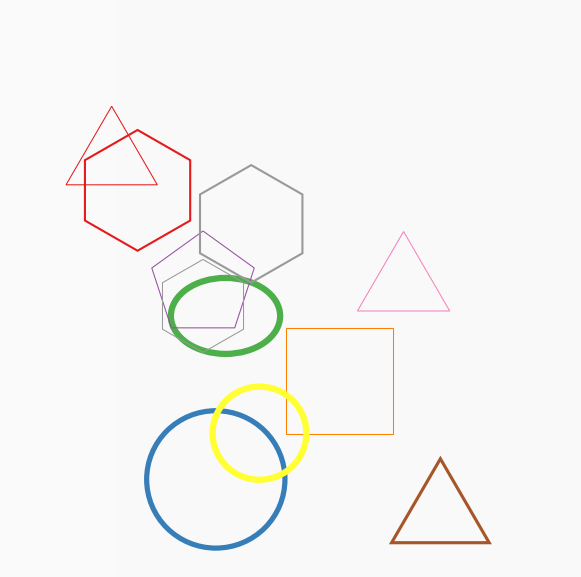[{"shape": "triangle", "thickness": 0.5, "radius": 0.45, "center": [0.192, 0.724]}, {"shape": "hexagon", "thickness": 1, "radius": 0.52, "center": [0.237, 0.67]}, {"shape": "circle", "thickness": 2.5, "radius": 0.59, "center": [0.371, 0.169]}, {"shape": "oval", "thickness": 3, "radius": 0.47, "center": [0.388, 0.452]}, {"shape": "pentagon", "thickness": 0.5, "radius": 0.46, "center": [0.349, 0.506]}, {"shape": "square", "thickness": 0.5, "radius": 0.46, "center": [0.584, 0.34]}, {"shape": "circle", "thickness": 3, "radius": 0.4, "center": [0.446, 0.249]}, {"shape": "triangle", "thickness": 1.5, "radius": 0.48, "center": [0.758, 0.108]}, {"shape": "triangle", "thickness": 0.5, "radius": 0.46, "center": [0.694, 0.506]}, {"shape": "hexagon", "thickness": 1, "radius": 0.51, "center": [0.432, 0.612]}, {"shape": "hexagon", "thickness": 0.5, "radius": 0.4, "center": [0.349, 0.469]}]